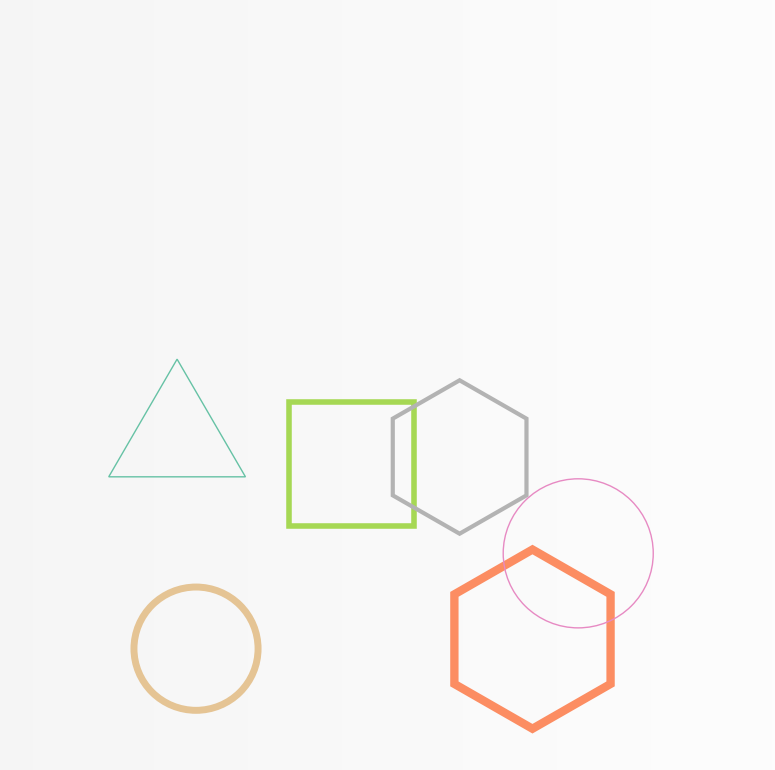[{"shape": "triangle", "thickness": 0.5, "radius": 0.51, "center": [0.229, 0.432]}, {"shape": "hexagon", "thickness": 3, "radius": 0.58, "center": [0.687, 0.17]}, {"shape": "circle", "thickness": 0.5, "radius": 0.48, "center": [0.746, 0.281]}, {"shape": "square", "thickness": 2, "radius": 0.4, "center": [0.454, 0.397]}, {"shape": "circle", "thickness": 2.5, "radius": 0.4, "center": [0.253, 0.158]}, {"shape": "hexagon", "thickness": 1.5, "radius": 0.5, "center": [0.593, 0.406]}]